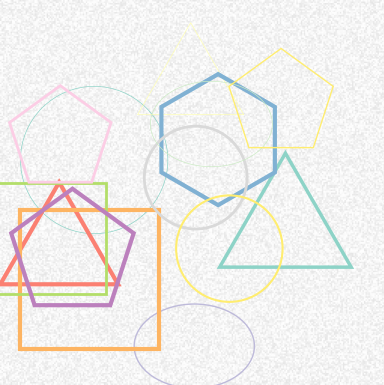[{"shape": "triangle", "thickness": 2.5, "radius": 0.99, "center": [0.741, 0.405]}, {"shape": "circle", "thickness": 0.5, "radius": 0.96, "center": [0.245, 0.584]}, {"shape": "triangle", "thickness": 0.5, "radius": 0.8, "center": [0.495, 0.782]}, {"shape": "oval", "thickness": 1, "radius": 0.78, "center": [0.505, 0.101]}, {"shape": "triangle", "thickness": 3, "radius": 0.88, "center": [0.154, 0.35]}, {"shape": "hexagon", "thickness": 3, "radius": 0.85, "center": [0.567, 0.637]}, {"shape": "square", "thickness": 3, "radius": 0.9, "center": [0.233, 0.273]}, {"shape": "square", "thickness": 2, "radius": 0.72, "center": [0.133, 0.38]}, {"shape": "pentagon", "thickness": 2, "radius": 0.69, "center": [0.157, 0.639]}, {"shape": "circle", "thickness": 2, "radius": 0.67, "center": [0.508, 0.539]}, {"shape": "pentagon", "thickness": 3, "radius": 0.84, "center": [0.188, 0.343]}, {"shape": "oval", "thickness": 0.5, "radius": 0.79, "center": [0.549, 0.678]}, {"shape": "pentagon", "thickness": 1, "radius": 0.71, "center": [0.73, 0.732]}, {"shape": "circle", "thickness": 1.5, "radius": 0.69, "center": [0.596, 0.354]}]